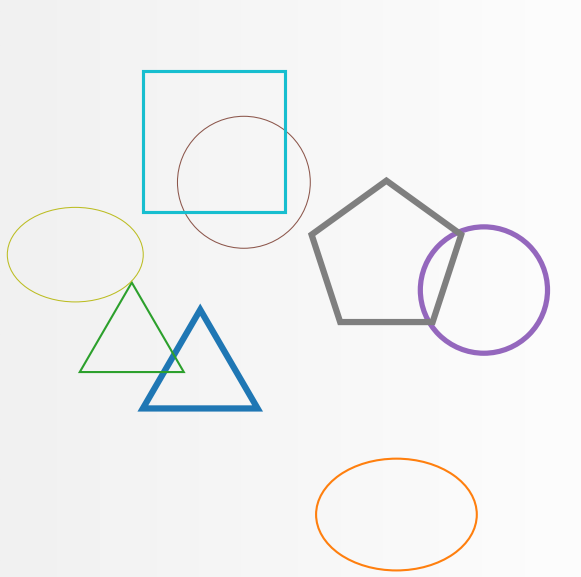[{"shape": "triangle", "thickness": 3, "radius": 0.57, "center": [0.344, 0.349]}, {"shape": "oval", "thickness": 1, "radius": 0.69, "center": [0.682, 0.108]}, {"shape": "triangle", "thickness": 1, "radius": 0.52, "center": [0.227, 0.407]}, {"shape": "circle", "thickness": 2.5, "radius": 0.55, "center": [0.833, 0.497]}, {"shape": "circle", "thickness": 0.5, "radius": 0.57, "center": [0.42, 0.683]}, {"shape": "pentagon", "thickness": 3, "radius": 0.68, "center": [0.665, 0.551]}, {"shape": "oval", "thickness": 0.5, "radius": 0.58, "center": [0.13, 0.558]}, {"shape": "square", "thickness": 1.5, "radius": 0.61, "center": [0.368, 0.754]}]